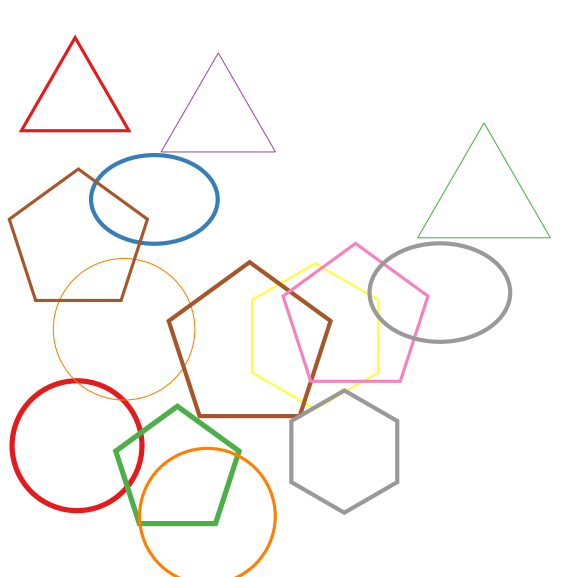[{"shape": "triangle", "thickness": 1.5, "radius": 0.54, "center": [0.13, 0.827]}, {"shape": "circle", "thickness": 2.5, "radius": 0.56, "center": [0.133, 0.227]}, {"shape": "oval", "thickness": 2, "radius": 0.55, "center": [0.267, 0.654]}, {"shape": "pentagon", "thickness": 2.5, "radius": 0.56, "center": [0.307, 0.183]}, {"shape": "triangle", "thickness": 0.5, "radius": 0.66, "center": [0.838, 0.654]}, {"shape": "triangle", "thickness": 0.5, "radius": 0.57, "center": [0.378, 0.793]}, {"shape": "circle", "thickness": 1.5, "radius": 0.59, "center": [0.359, 0.105]}, {"shape": "circle", "thickness": 0.5, "radius": 0.61, "center": [0.215, 0.429]}, {"shape": "hexagon", "thickness": 1, "radius": 0.63, "center": [0.546, 0.417]}, {"shape": "pentagon", "thickness": 1.5, "radius": 0.63, "center": [0.136, 0.581]}, {"shape": "pentagon", "thickness": 2, "radius": 0.74, "center": [0.432, 0.398]}, {"shape": "pentagon", "thickness": 1.5, "radius": 0.66, "center": [0.616, 0.446]}, {"shape": "oval", "thickness": 2, "radius": 0.61, "center": [0.762, 0.493]}, {"shape": "hexagon", "thickness": 2, "radius": 0.53, "center": [0.596, 0.217]}]